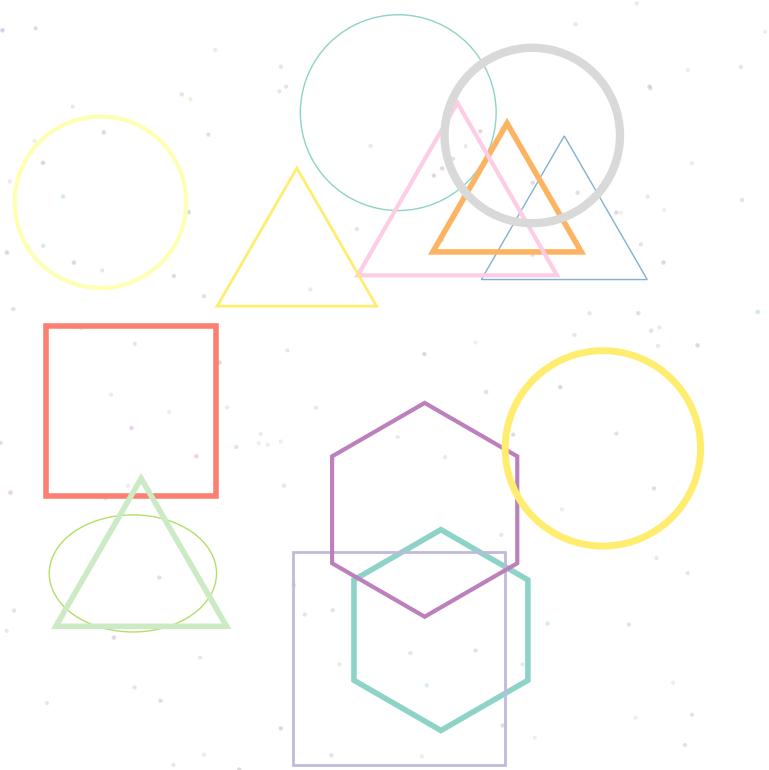[{"shape": "hexagon", "thickness": 2, "radius": 0.65, "center": [0.573, 0.182]}, {"shape": "circle", "thickness": 0.5, "radius": 0.64, "center": [0.517, 0.854]}, {"shape": "circle", "thickness": 1.5, "radius": 0.56, "center": [0.13, 0.737]}, {"shape": "square", "thickness": 1, "radius": 0.69, "center": [0.518, 0.145]}, {"shape": "square", "thickness": 2, "radius": 0.55, "center": [0.17, 0.466]}, {"shape": "triangle", "thickness": 0.5, "radius": 0.62, "center": [0.733, 0.699]}, {"shape": "triangle", "thickness": 2, "radius": 0.56, "center": [0.659, 0.729]}, {"shape": "oval", "thickness": 0.5, "radius": 0.54, "center": [0.173, 0.255]}, {"shape": "triangle", "thickness": 1.5, "radius": 0.75, "center": [0.594, 0.717]}, {"shape": "circle", "thickness": 3, "radius": 0.57, "center": [0.691, 0.824]}, {"shape": "hexagon", "thickness": 1.5, "radius": 0.69, "center": [0.552, 0.338]}, {"shape": "triangle", "thickness": 2, "radius": 0.64, "center": [0.183, 0.251]}, {"shape": "circle", "thickness": 2.5, "radius": 0.63, "center": [0.783, 0.418]}, {"shape": "triangle", "thickness": 1, "radius": 0.6, "center": [0.386, 0.662]}]